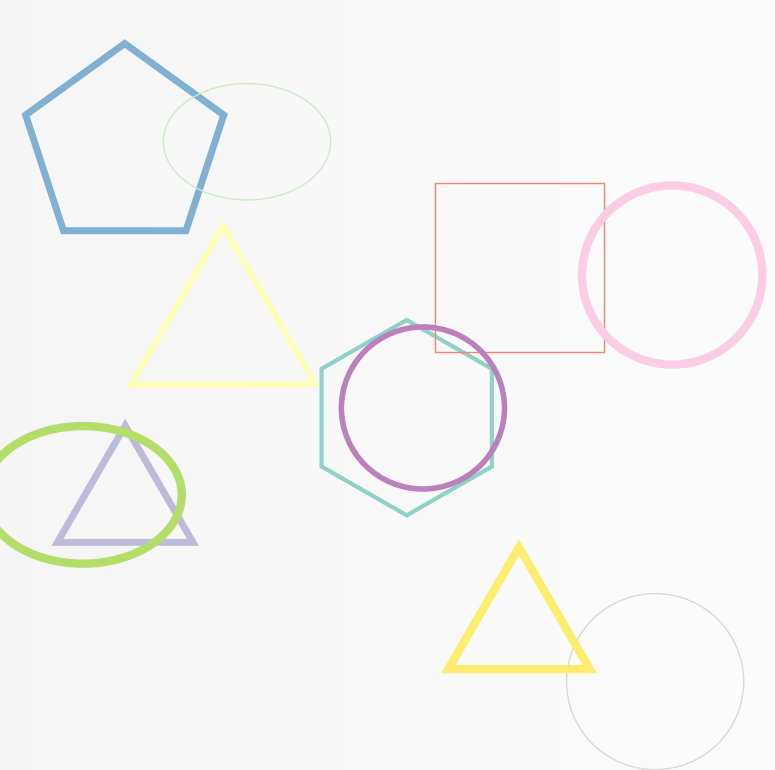[{"shape": "hexagon", "thickness": 1.5, "radius": 0.63, "center": [0.525, 0.458]}, {"shape": "triangle", "thickness": 2, "radius": 0.69, "center": [0.288, 0.569]}, {"shape": "triangle", "thickness": 2.5, "radius": 0.51, "center": [0.161, 0.346]}, {"shape": "square", "thickness": 0.5, "radius": 0.55, "center": [0.671, 0.653]}, {"shape": "pentagon", "thickness": 2.5, "radius": 0.67, "center": [0.161, 0.809]}, {"shape": "oval", "thickness": 3, "radius": 0.64, "center": [0.107, 0.357]}, {"shape": "circle", "thickness": 3, "radius": 0.58, "center": [0.867, 0.643]}, {"shape": "circle", "thickness": 0.5, "radius": 0.57, "center": [0.845, 0.115]}, {"shape": "circle", "thickness": 2, "radius": 0.53, "center": [0.546, 0.47]}, {"shape": "oval", "thickness": 0.5, "radius": 0.54, "center": [0.319, 0.816]}, {"shape": "triangle", "thickness": 3, "radius": 0.53, "center": [0.67, 0.184]}]